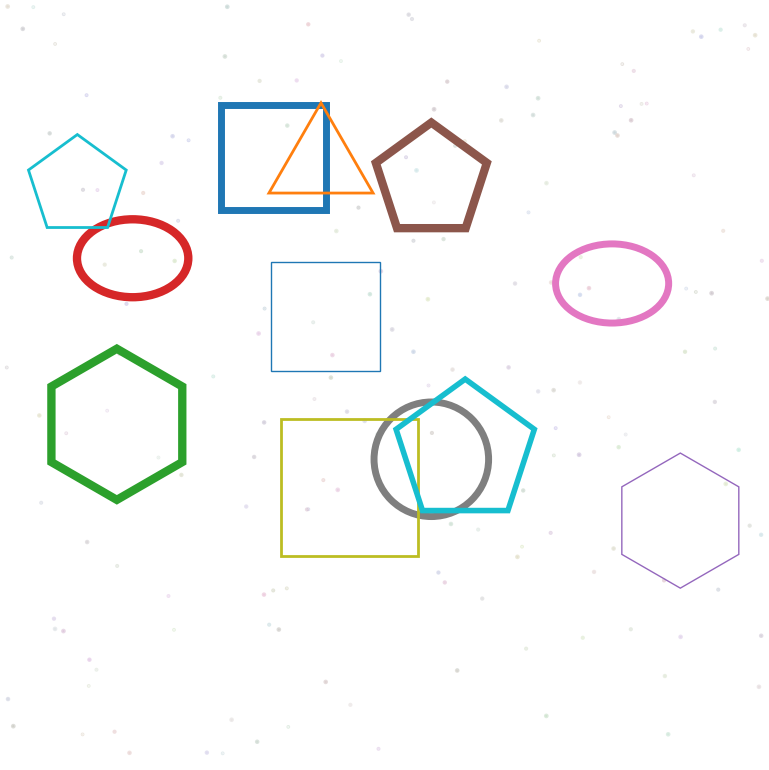[{"shape": "square", "thickness": 0.5, "radius": 0.35, "center": [0.423, 0.589]}, {"shape": "square", "thickness": 2.5, "radius": 0.34, "center": [0.355, 0.795]}, {"shape": "triangle", "thickness": 1, "radius": 0.39, "center": [0.417, 0.788]}, {"shape": "hexagon", "thickness": 3, "radius": 0.49, "center": [0.152, 0.449]}, {"shape": "oval", "thickness": 3, "radius": 0.36, "center": [0.172, 0.665]}, {"shape": "hexagon", "thickness": 0.5, "radius": 0.44, "center": [0.884, 0.324]}, {"shape": "pentagon", "thickness": 3, "radius": 0.38, "center": [0.56, 0.765]}, {"shape": "oval", "thickness": 2.5, "radius": 0.37, "center": [0.795, 0.632]}, {"shape": "circle", "thickness": 2.5, "radius": 0.37, "center": [0.56, 0.404]}, {"shape": "square", "thickness": 1, "radius": 0.44, "center": [0.454, 0.367]}, {"shape": "pentagon", "thickness": 2, "radius": 0.47, "center": [0.604, 0.413]}, {"shape": "pentagon", "thickness": 1, "radius": 0.33, "center": [0.1, 0.759]}]